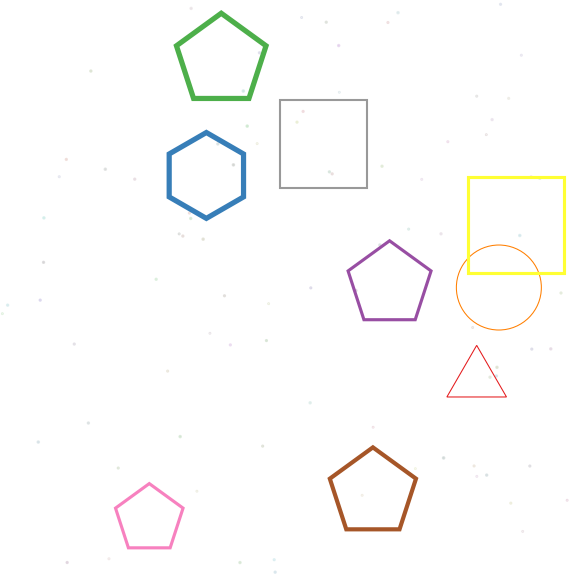[{"shape": "triangle", "thickness": 0.5, "radius": 0.3, "center": [0.825, 0.342]}, {"shape": "hexagon", "thickness": 2.5, "radius": 0.37, "center": [0.357, 0.695]}, {"shape": "pentagon", "thickness": 2.5, "radius": 0.41, "center": [0.383, 0.895]}, {"shape": "pentagon", "thickness": 1.5, "radius": 0.38, "center": [0.675, 0.507]}, {"shape": "circle", "thickness": 0.5, "radius": 0.37, "center": [0.864, 0.501]}, {"shape": "square", "thickness": 1.5, "radius": 0.42, "center": [0.893, 0.609]}, {"shape": "pentagon", "thickness": 2, "radius": 0.39, "center": [0.646, 0.146]}, {"shape": "pentagon", "thickness": 1.5, "radius": 0.31, "center": [0.258, 0.1]}, {"shape": "square", "thickness": 1, "radius": 0.38, "center": [0.56, 0.749]}]